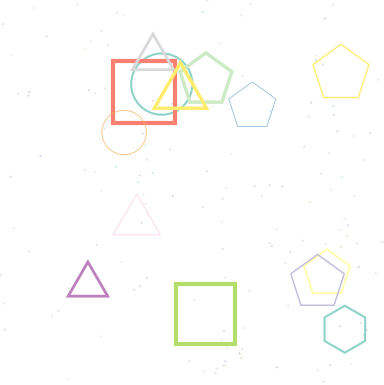[{"shape": "circle", "thickness": 1.5, "radius": 0.4, "center": [0.42, 0.782]}, {"shape": "hexagon", "thickness": 1.5, "radius": 0.3, "center": [0.896, 0.145]}, {"shape": "pentagon", "thickness": 1.5, "radius": 0.31, "center": [0.849, 0.29]}, {"shape": "pentagon", "thickness": 1, "radius": 0.36, "center": [0.825, 0.266]}, {"shape": "square", "thickness": 3, "radius": 0.4, "center": [0.374, 0.761]}, {"shape": "pentagon", "thickness": 0.5, "radius": 0.32, "center": [0.655, 0.723]}, {"shape": "circle", "thickness": 0.5, "radius": 0.29, "center": [0.322, 0.656]}, {"shape": "square", "thickness": 3, "radius": 0.39, "center": [0.534, 0.184]}, {"shape": "triangle", "thickness": 0.5, "radius": 0.35, "center": [0.355, 0.425]}, {"shape": "triangle", "thickness": 2, "radius": 0.31, "center": [0.397, 0.85]}, {"shape": "triangle", "thickness": 2, "radius": 0.3, "center": [0.228, 0.26]}, {"shape": "pentagon", "thickness": 2.5, "radius": 0.35, "center": [0.535, 0.792]}, {"shape": "pentagon", "thickness": 1, "radius": 0.38, "center": [0.886, 0.809]}, {"shape": "triangle", "thickness": 2.5, "radius": 0.39, "center": [0.469, 0.758]}]